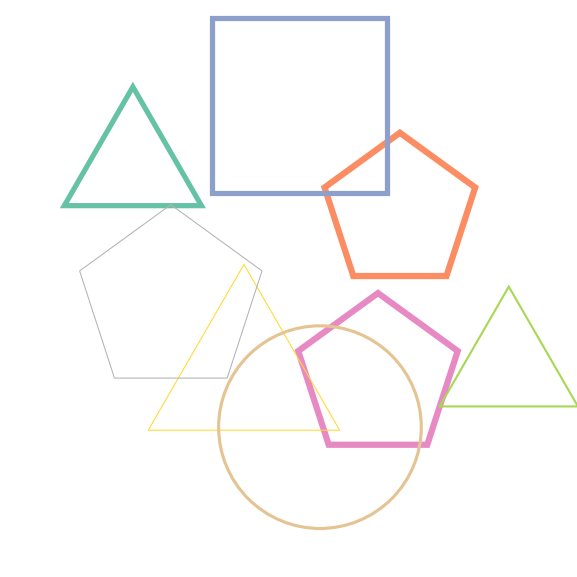[{"shape": "triangle", "thickness": 2.5, "radius": 0.69, "center": [0.23, 0.712]}, {"shape": "pentagon", "thickness": 3, "radius": 0.69, "center": [0.692, 0.632]}, {"shape": "square", "thickness": 2.5, "radius": 0.76, "center": [0.519, 0.816]}, {"shape": "pentagon", "thickness": 3, "radius": 0.73, "center": [0.655, 0.346]}, {"shape": "triangle", "thickness": 1, "radius": 0.69, "center": [0.881, 0.364]}, {"shape": "triangle", "thickness": 0.5, "radius": 0.96, "center": [0.422, 0.35]}, {"shape": "circle", "thickness": 1.5, "radius": 0.88, "center": [0.554, 0.259]}, {"shape": "pentagon", "thickness": 0.5, "radius": 0.83, "center": [0.296, 0.479]}]